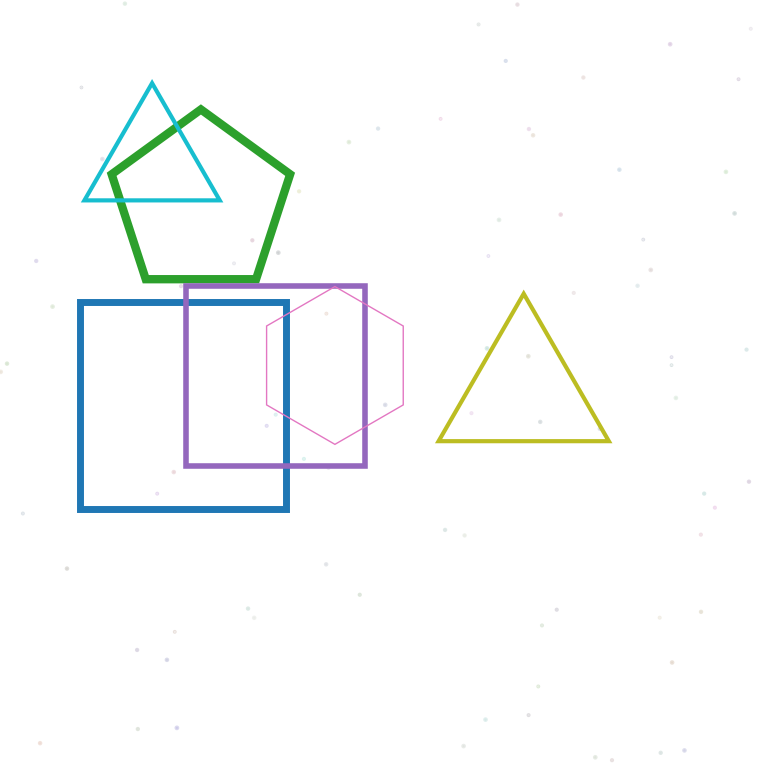[{"shape": "square", "thickness": 2.5, "radius": 0.67, "center": [0.238, 0.474]}, {"shape": "pentagon", "thickness": 3, "radius": 0.61, "center": [0.261, 0.736]}, {"shape": "square", "thickness": 2, "radius": 0.58, "center": [0.358, 0.511]}, {"shape": "hexagon", "thickness": 0.5, "radius": 0.51, "center": [0.435, 0.525]}, {"shape": "triangle", "thickness": 1.5, "radius": 0.64, "center": [0.68, 0.491]}, {"shape": "triangle", "thickness": 1.5, "radius": 0.51, "center": [0.198, 0.791]}]